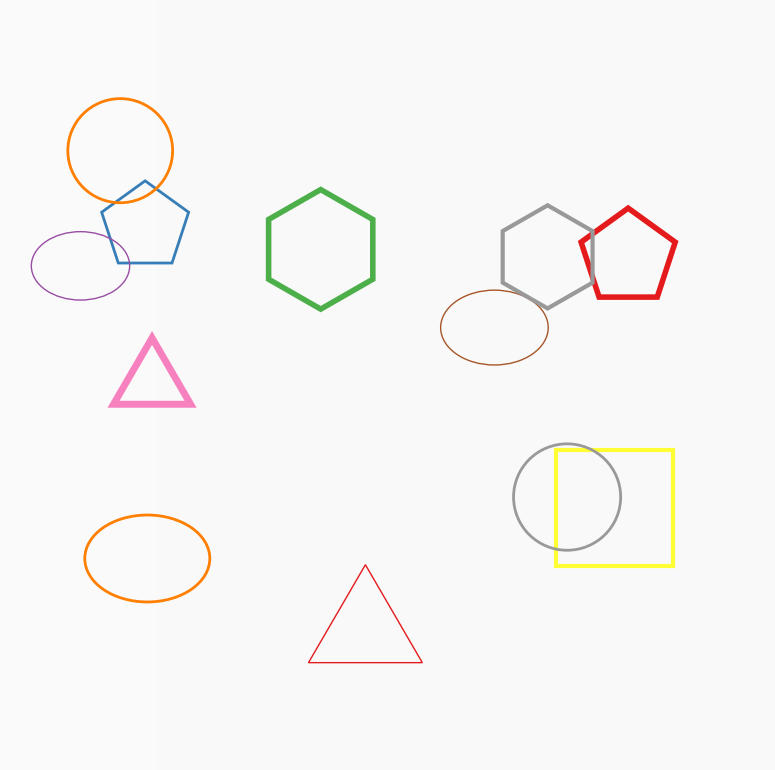[{"shape": "pentagon", "thickness": 2, "radius": 0.32, "center": [0.811, 0.666]}, {"shape": "triangle", "thickness": 0.5, "radius": 0.42, "center": [0.471, 0.182]}, {"shape": "pentagon", "thickness": 1, "radius": 0.29, "center": [0.187, 0.706]}, {"shape": "hexagon", "thickness": 2, "radius": 0.39, "center": [0.414, 0.676]}, {"shape": "oval", "thickness": 0.5, "radius": 0.32, "center": [0.104, 0.655]}, {"shape": "oval", "thickness": 1, "radius": 0.4, "center": [0.19, 0.275]}, {"shape": "circle", "thickness": 1, "radius": 0.34, "center": [0.155, 0.804]}, {"shape": "square", "thickness": 1.5, "radius": 0.38, "center": [0.793, 0.34]}, {"shape": "oval", "thickness": 0.5, "radius": 0.35, "center": [0.638, 0.575]}, {"shape": "triangle", "thickness": 2.5, "radius": 0.29, "center": [0.196, 0.504]}, {"shape": "circle", "thickness": 1, "radius": 0.35, "center": [0.732, 0.354]}, {"shape": "hexagon", "thickness": 1.5, "radius": 0.33, "center": [0.707, 0.666]}]